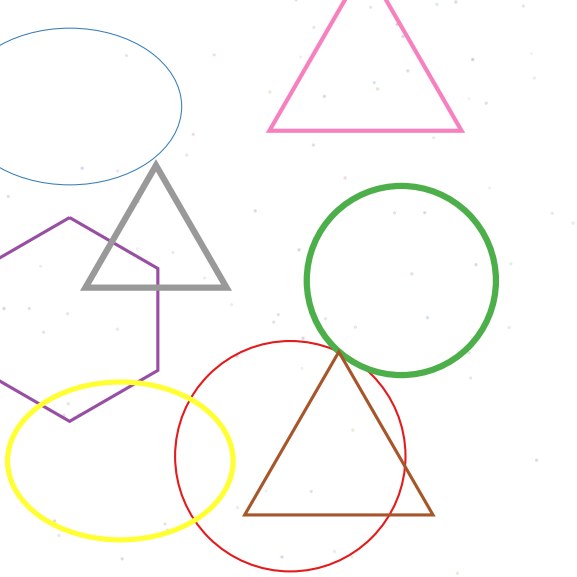[{"shape": "circle", "thickness": 1, "radius": 1.0, "center": [0.503, 0.209]}, {"shape": "oval", "thickness": 0.5, "radius": 0.97, "center": [0.121, 0.815]}, {"shape": "circle", "thickness": 3, "radius": 0.82, "center": [0.695, 0.513]}, {"shape": "hexagon", "thickness": 1.5, "radius": 0.88, "center": [0.121, 0.446]}, {"shape": "oval", "thickness": 2.5, "radius": 0.98, "center": [0.208, 0.201]}, {"shape": "triangle", "thickness": 1.5, "radius": 0.94, "center": [0.587, 0.202]}, {"shape": "triangle", "thickness": 2, "radius": 0.96, "center": [0.633, 0.869]}, {"shape": "triangle", "thickness": 3, "radius": 0.71, "center": [0.27, 0.572]}]